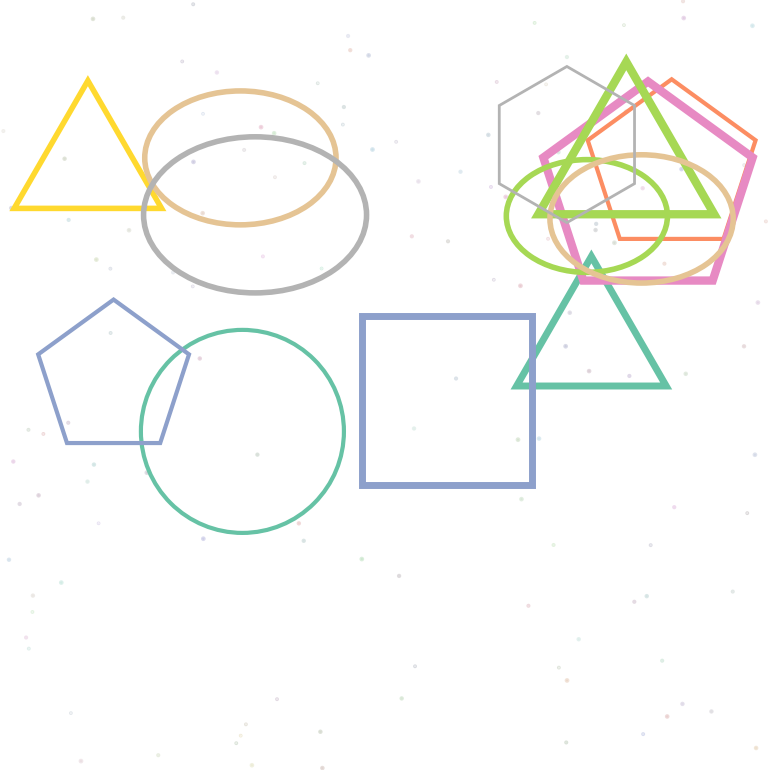[{"shape": "circle", "thickness": 1.5, "radius": 0.66, "center": [0.315, 0.44]}, {"shape": "triangle", "thickness": 2.5, "radius": 0.56, "center": [0.768, 0.555]}, {"shape": "pentagon", "thickness": 1.5, "radius": 0.57, "center": [0.872, 0.782]}, {"shape": "pentagon", "thickness": 1.5, "radius": 0.51, "center": [0.148, 0.508]}, {"shape": "square", "thickness": 2.5, "radius": 0.55, "center": [0.581, 0.48]}, {"shape": "pentagon", "thickness": 3, "radius": 0.71, "center": [0.842, 0.751]}, {"shape": "triangle", "thickness": 3, "radius": 0.66, "center": [0.813, 0.788]}, {"shape": "oval", "thickness": 2, "radius": 0.52, "center": [0.762, 0.719]}, {"shape": "triangle", "thickness": 2, "radius": 0.55, "center": [0.114, 0.785]}, {"shape": "oval", "thickness": 2, "radius": 0.62, "center": [0.312, 0.795]}, {"shape": "oval", "thickness": 2, "radius": 0.59, "center": [0.833, 0.716]}, {"shape": "oval", "thickness": 2, "radius": 0.72, "center": [0.331, 0.721]}, {"shape": "hexagon", "thickness": 1, "radius": 0.51, "center": [0.736, 0.812]}]